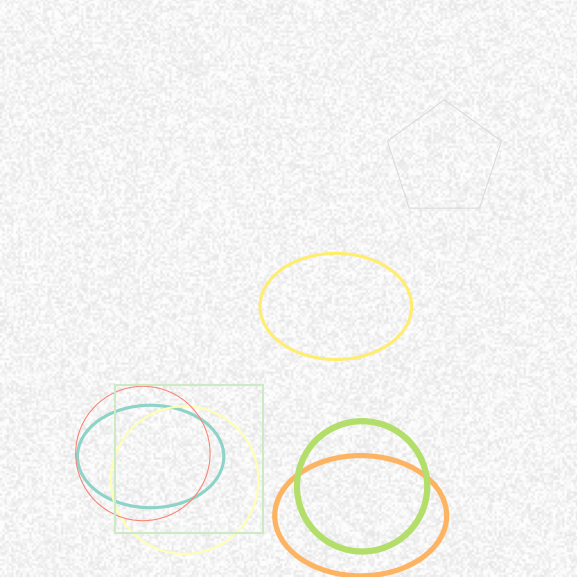[{"shape": "oval", "thickness": 1.5, "radius": 0.63, "center": [0.261, 0.209]}, {"shape": "circle", "thickness": 1, "radius": 0.64, "center": [0.32, 0.168]}, {"shape": "circle", "thickness": 0.5, "radius": 0.58, "center": [0.247, 0.214]}, {"shape": "oval", "thickness": 2.5, "radius": 0.74, "center": [0.625, 0.106]}, {"shape": "circle", "thickness": 3, "radius": 0.56, "center": [0.627, 0.157]}, {"shape": "pentagon", "thickness": 0.5, "radius": 0.52, "center": [0.769, 0.723]}, {"shape": "square", "thickness": 1, "radius": 0.64, "center": [0.328, 0.204]}, {"shape": "oval", "thickness": 1.5, "radius": 0.66, "center": [0.582, 0.469]}]